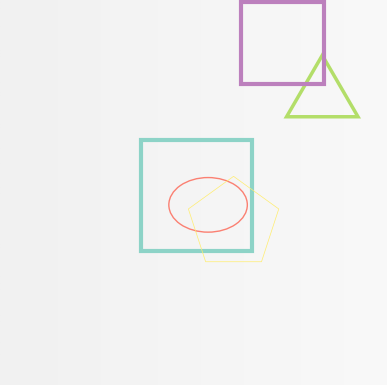[{"shape": "square", "thickness": 3, "radius": 0.72, "center": [0.508, 0.492]}, {"shape": "oval", "thickness": 1, "radius": 0.51, "center": [0.537, 0.468]}, {"shape": "triangle", "thickness": 2.5, "radius": 0.53, "center": [0.832, 0.75]}, {"shape": "square", "thickness": 3, "radius": 0.54, "center": [0.729, 0.888]}, {"shape": "pentagon", "thickness": 0.5, "radius": 0.61, "center": [0.603, 0.419]}]